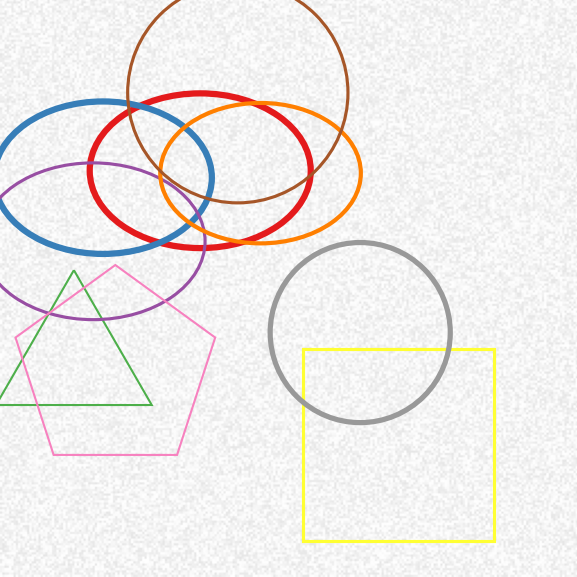[{"shape": "oval", "thickness": 3, "radius": 0.96, "center": [0.347, 0.704]}, {"shape": "oval", "thickness": 3, "radius": 0.94, "center": [0.178, 0.691]}, {"shape": "triangle", "thickness": 1, "radius": 0.78, "center": [0.128, 0.376]}, {"shape": "oval", "thickness": 1.5, "radius": 0.97, "center": [0.161, 0.581]}, {"shape": "oval", "thickness": 2, "radius": 0.87, "center": [0.451, 0.699]}, {"shape": "square", "thickness": 1.5, "radius": 0.83, "center": [0.69, 0.229]}, {"shape": "circle", "thickness": 1.5, "radius": 0.95, "center": [0.412, 0.839]}, {"shape": "pentagon", "thickness": 1, "radius": 0.91, "center": [0.2, 0.358]}, {"shape": "circle", "thickness": 2.5, "radius": 0.78, "center": [0.624, 0.423]}]